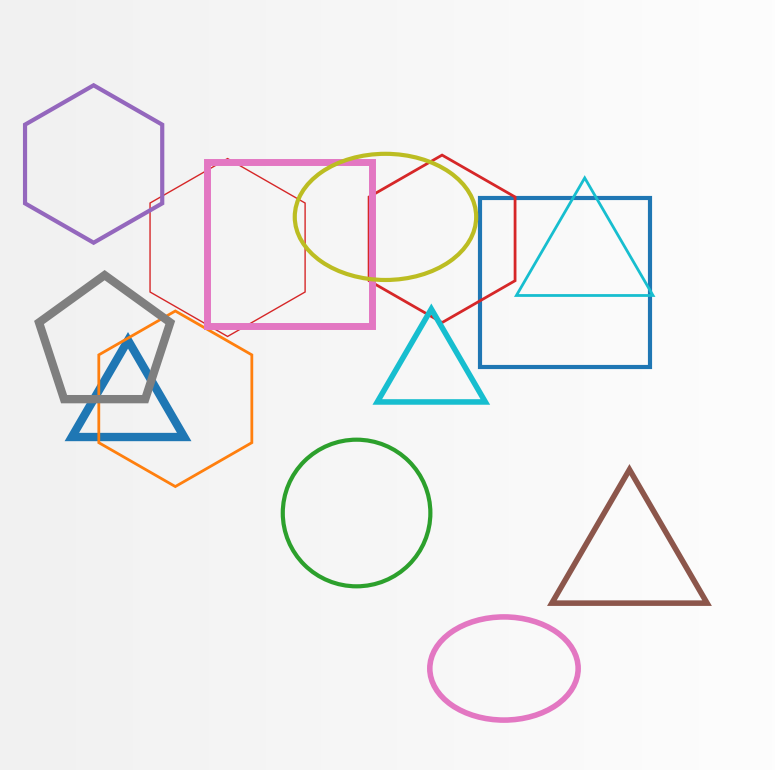[{"shape": "square", "thickness": 1.5, "radius": 0.55, "center": [0.729, 0.633]}, {"shape": "triangle", "thickness": 3, "radius": 0.42, "center": [0.165, 0.474]}, {"shape": "hexagon", "thickness": 1, "radius": 0.57, "center": [0.226, 0.482]}, {"shape": "circle", "thickness": 1.5, "radius": 0.48, "center": [0.46, 0.334]}, {"shape": "hexagon", "thickness": 1, "radius": 0.54, "center": [0.57, 0.69]}, {"shape": "hexagon", "thickness": 0.5, "radius": 0.58, "center": [0.294, 0.679]}, {"shape": "hexagon", "thickness": 1.5, "radius": 0.51, "center": [0.121, 0.787]}, {"shape": "triangle", "thickness": 2, "radius": 0.58, "center": [0.812, 0.275]}, {"shape": "oval", "thickness": 2, "radius": 0.48, "center": [0.65, 0.132]}, {"shape": "square", "thickness": 2.5, "radius": 0.53, "center": [0.373, 0.684]}, {"shape": "pentagon", "thickness": 3, "radius": 0.45, "center": [0.135, 0.554]}, {"shape": "oval", "thickness": 1.5, "radius": 0.59, "center": [0.497, 0.718]}, {"shape": "triangle", "thickness": 1, "radius": 0.51, "center": [0.754, 0.667]}, {"shape": "triangle", "thickness": 2, "radius": 0.4, "center": [0.557, 0.518]}]